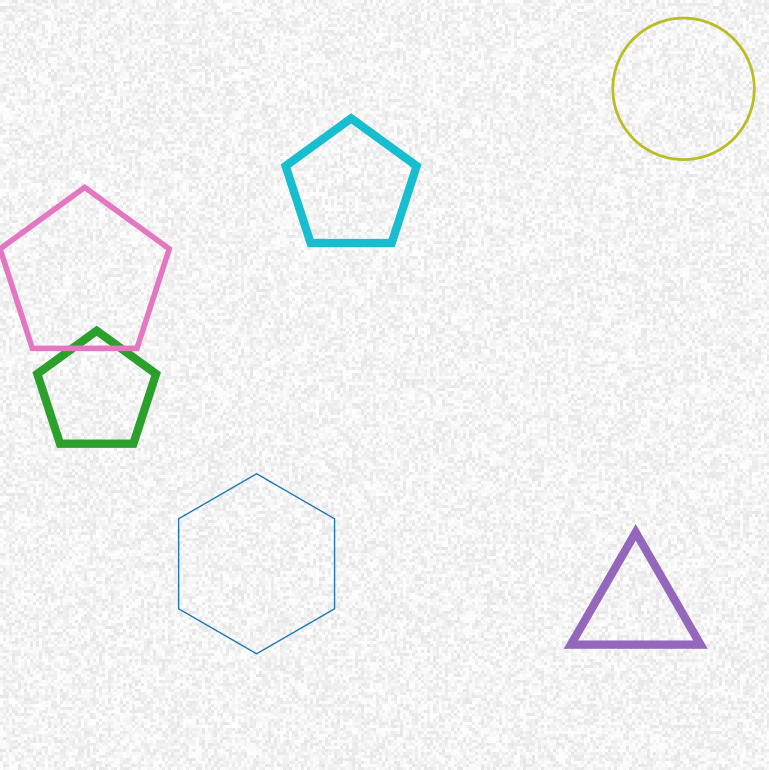[{"shape": "hexagon", "thickness": 0.5, "radius": 0.58, "center": [0.333, 0.268]}, {"shape": "pentagon", "thickness": 3, "radius": 0.41, "center": [0.126, 0.489]}, {"shape": "triangle", "thickness": 3, "radius": 0.49, "center": [0.826, 0.211]}, {"shape": "pentagon", "thickness": 2, "radius": 0.58, "center": [0.11, 0.641]}, {"shape": "circle", "thickness": 1, "radius": 0.46, "center": [0.888, 0.885]}, {"shape": "pentagon", "thickness": 3, "radius": 0.45, "center": [0.456, 0.757]}]